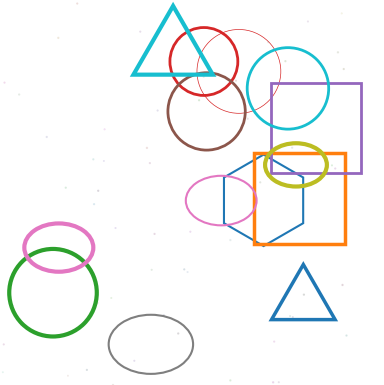[{"shape": "triangle", "thickness": 2.5, "radius": 0.48, "center": [0.788, 0.218]}, {"shape": "hexagon", "thickness": 1.5, "radius": 0.59, "center": [0.685, 0.48]}, {"shape": "square", "thickness": 2.5, "radius": 0.59, "center": [0.778, 0.484]}, {"shape": "circle", "thickness": 3, "radius": 0.57, "center": [0.138, 0.24]}, {"shape": "circle", "thickness": 2, "radius": 0.44, "center": [0.53, 0.84]}, {"shape": "circle", "thickness": 0.5, "radius": 0.54, "center": [0.621, 0.815]}, {"shape": "square", "thickness": 2, "radius": 0.59, "center": [0.82, 0.668]}, {"shape": "circle", "thickness": 2, "radius": 0.5, "center": [0.537, 0.711]}, {"shape": "oval", "thickness": 3, "radius": 0.45, "center": [0.153, 0.357]}, {"shape": "oval", "thickness": 1.5, "radius": 0.46, "center": [0.575, 0.479]}, {"shape": "oval", "thickness": 1.5, "radius": 0.55, "center": [0.392, 0.106]}, {"shape": "oval", "thickness": 3, "radius": 0.4, "center": [0.769, 0.572]}, {"shape": "triangle", "thickness": 3, "radius": 0.59, "center": [0.45, 0.866]}, {"shape": "circle", "thickness": 2, "radius": 0.53, "center": [0.748, 0.77]}]